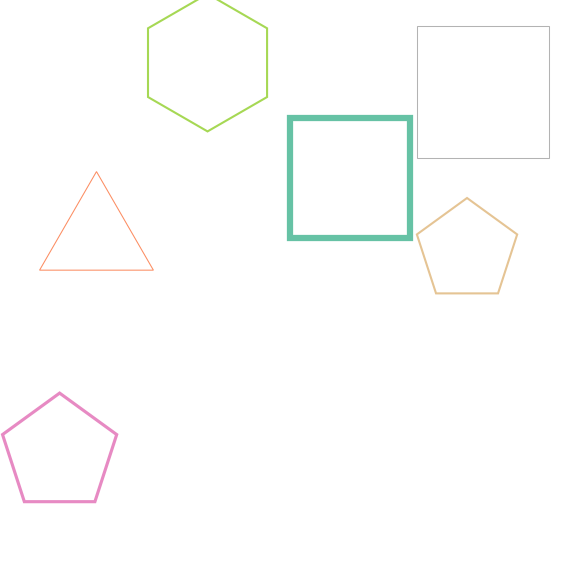[{"shape": "square", "thickness": 3, "radius": 0.52, "center": [0.606, 0.691]}, {"shape": "triangle", "thickness": 0.5, "radius": 0.57, "center": [0.167, 0.588]}, {"shape": "pentagon", "thickness": 1.5, "radius": 0.52, "center": [0.103, 0.215]}, {"shape": "hexagon", "thickness": 1, "radius": 0.6, "center": [0.359, 0.891]}, {"shape": "pentagon", "thickness": 1, "radius": 0.46, "center": [0.809, 0.565]}, {"shape": "square", "thickness": 0.5, "radius": 0.57, "center": [0.836, 0.84]}]